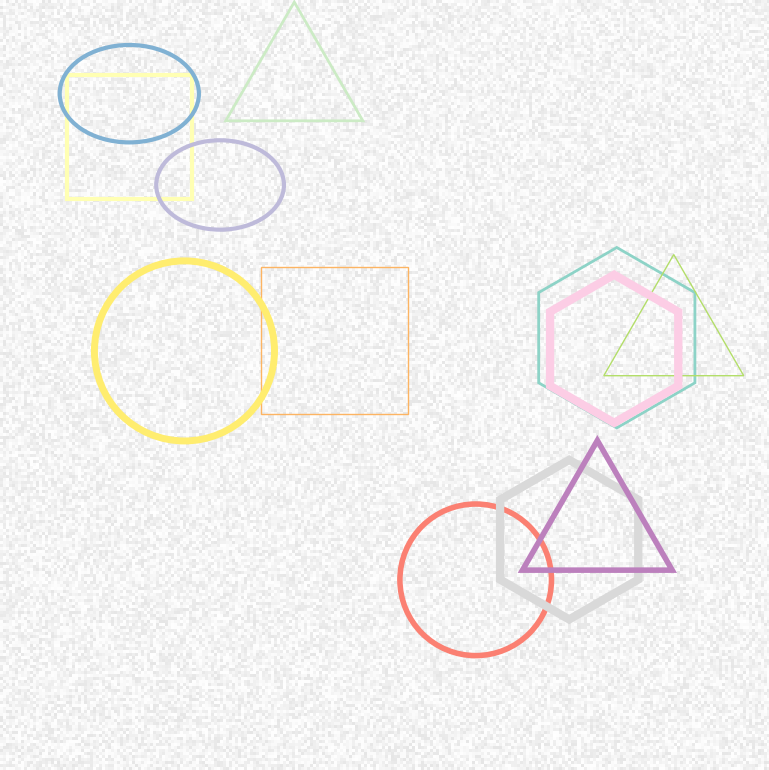[{"shape": "hexagon", "thickness": 1, "radius": 0.59, "center": [0.801, 0.561]}, {"shape": "square", "thickness": 1.5, "radius": 0.4, "center": [0.168, 0.822]}, {"shape": "oval", "thickness": 1.5, "radius": 0.41, "center": [0.286, 0.76]}, {"shape": "circle", "thickness": 2, "radius": 0.49, "center": [0.618, 0.247]}, {"shape": "oval", "thickness": 1.5, "radius": 0.45, "center": [0.168, 0.878]}, {"shape": "square", "thickness": 0.5, "radius": 0.48, "center": [0.434, 0.557]}, {"shape": "triangle", "thickness": 0.5, "radius": 0.52, "center": [0.875, 0.565]}, {"shape": "hexagon", "thickness": 3, "radius": 0.48, "center": [0.798, 0.547]}, {"shape": "hexagon", "thickness": 3, "radius": 0.52, "center": [0.739, 0.299]}, {"shape": "triangle", "thickness": 2, "radius": 0.56, "center": [0.776, 0.316]}, {"shape": "triangle", "thickness": 1, "radius": 0.51, "center": [0.382, 0.894]}, {"shape": "circle", "thickness": 2.5, "radius": 0.58, "center": [0.24, 0.544]}]